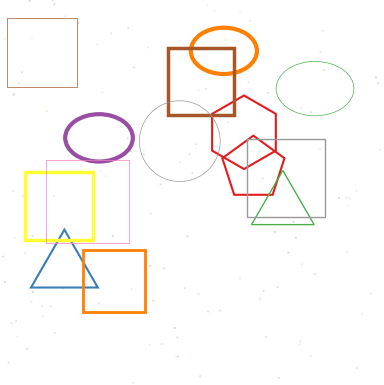[{"shape": "hexagon", "thickness": 1.5, "radius": 0.48, "center": [0.634, 0.656]}, {"shape": "pentagon", "thickness": 1.5, "radius": 0.42, "center": [0.658, 0.563]}, {"shape": "triangle", "thickness": 1.5, "radius": 0.5, "center": [0.167, 0.303]}, {"shape": "oval", "thickness": 0.5, "radius": 0.5, "center": [0.818, 0.77]}, {"shape": "triangle", "thickness": 1, "radius": 0.47, "center": [0.735, 0.463]}, {"shape": "oval", "thickness": 3, "radius": 0.44, "center": [0.257, 0.642]}, {"shape": "oval", "thickness": 3, "radius": 0.43, "center": [0.581, 0.868]}, {"shape": "square", "thickness": 2, "radius": 0.4, "center": [0.297, 0.269]}, {"shape": "square", "thickness": 2.5, "radius": 0.44, "center": [0.153, 0.465]}, {"shape": "square", "thickness": 2.5, "radius": 0.43, "center": [0.521, 0.788]}, {"shape": "square", "thickness": 0.5, "radius": 0.45, "center": [0.109, 0.864]}, {"shape": "square", "thickness": 0.5, "radius": 0.54, "center": [0.227, 0.478]}, {"shape": "circle", "thickness": 0.5, "radius": 0.52, "center": [0.467, 0.633]}, {"shape": "square", "thickness": 1, "radius": 0.51, "center": [0.742, 0.539]}]